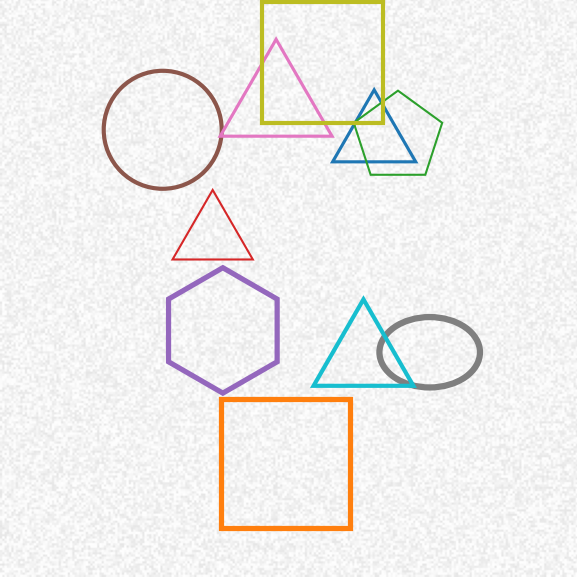[{"shape": "triangle", "thickness": 1.5, "radius": 0.42, "center": [0.648, 0.76]}, {"shape": "square", "thickness": 2.5, "radius": 0.56, "center": [0.494, 0.196]}, {"shape": "pentagon", "thickness": 1, "radius": 0.4, "center": [0.689, 0.762]}, {"shape": "triangle", "thickness": 1, "radius": 0.4, "center": [0.368, 0.59]}, {"shape": "hexagon", "thickness": 2.5, "radius": 0.54, "center": [0.386, 0.427]}, {"shape": "circle", "thickness": 2, "radius": 0.51, "center": [0.282, 0.774]}, {"shape": "triangle", "thickness": 1.5, "radius": 0.56, "center": [0.478, 0.819]}, {"shape": "oval", "thickness": 3, "radius": 0.44, "center": [0.744, 0.389]}, {"shape": "square", "thickness": 2, "radius": 0.52, "center": [0.558, 0.891]}, {"shape": "triangle", "thickness": 2, "radius": 0.5, "center": [0.629, 0.381]}]